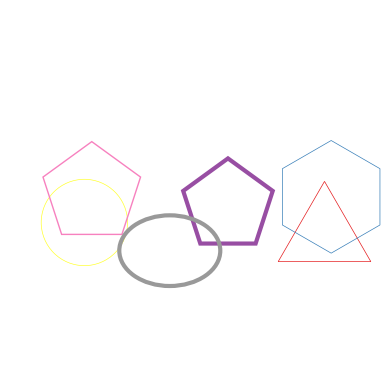[{"shape": "triangle", "thickness": 0.5, "radius": 0.69, "center": [0.843, 0.39]}, {"shape": "hexagon", "thickness": 0.5, "radius": 0.73, "center": [0.86, 0.489]}, {"shape": "pentagon", "thickness": 3, "radius": 0.61, "center": [0.592, 0.466]}, {"shape": "circle", "thickness": 0.5, "radius": 0.56, "center": [0.219, 0.422]}, {"shape": "pentagon", "thickness": 1, "radius": 0.67, "center": [0.238, 0.499]}, {"shape": "oval", "thickness": 3, "radius": 0.66, "center": [0.441, 0.349]}]